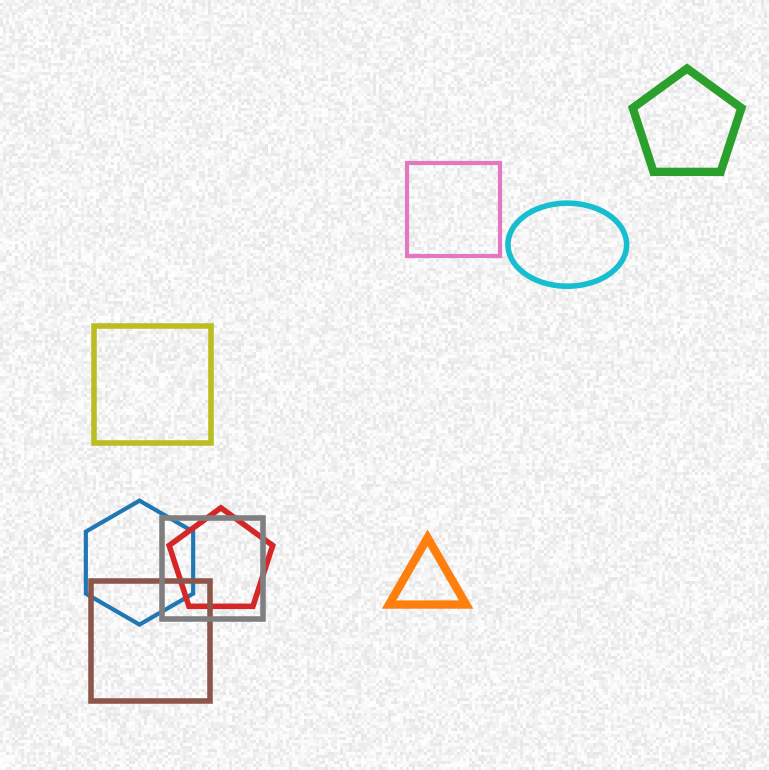[{"shape": "hexagon", "thickness": 1.5, "radius": 0.4, "center": [0.181, 0.269]}, {"shape": "triangle", "thickness": 3, "radius": 0.29, "center": [0.555, 0.244]}, {"shape": "pentagon", "thickness": 3, "radius": 0.37, "center": [0.892, 0.837]}, {"shape": "pentagon", "thickness": 2, "radius": 0.35, "center": [0.287, 0.27]}, {"shape": "square", "thickness": 2, "radius": 0.39, "center": [0.196, 0.168]}, {"shape": "square", "thickness": 1.5, "radius": 0.3, "center": [0.589, 0.727]}, {"shape": "square", "thickness": 2, "radius": 0.33, "center": [0.276, 0.262]}, {"shape": "square", "thickness": 2, "radius": 0.38, "center": [0.198, 0.5]}, {"shape": "oval", "thickness": 2, "radius": 0.39, "center": [0.737, 0.682]}]